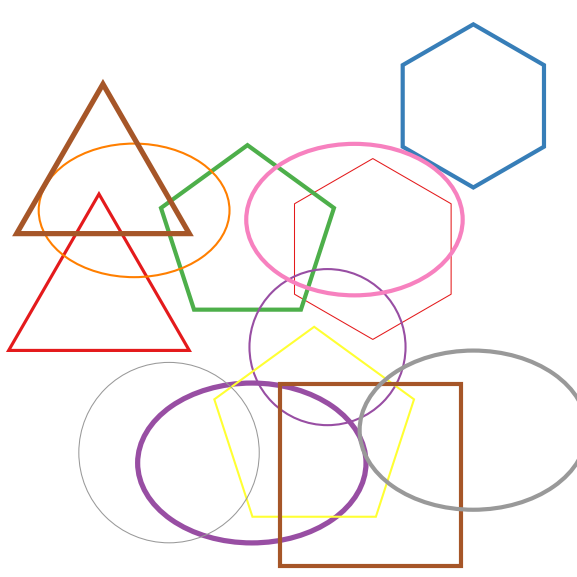[{"shape": "triangle", "thickness": 1.5, "radius": 0.9, "center": [0.171, 0.483]}, {"shape": "hexagon", "thickness": 0.5, "radius": 0.78, "center": [0.646, 0.568]}, {"shape": "hexagon", "thickness": 2, "radius": 0.71, "center": [0.82, 0.816]}, {"shape": "pentagon", "thickness": 2, "radius": 0.79, "center": [0.429, 0.59]}, {"shape": "circle", "thickness": 1, "radius": 0.68, "center": [0.567, 0.398]}, {"shape": "oval", "thickness": 2.5, "radius": 0.99, "center": [0.436, 0.197]}, {"shape": "oval", "thickness": 1, "radius": 0.83, "center": [0.232, 0.635]}, {"shape": "pentagon", "thickness": 1, "radius": 0.91, "center": [0.544, 0.251]}, {"shape": "square", "thickness": 2, "radius": 0.79, "center": [0.641, 0.177]}, {"shape": "triangle", "thickness": 2.5, "radius": 0.86, "center": [0.178, 0.681]}, {"shape": "oval", "thickness": 2, "radius": 0.94, "center": [0.614, 0.619]}, {"shape": "oval", "thickness": 2, "radius": 0.98, "center": [0.82, 0.254]}, {"shape": "circle", "thickness": 0.5, "radius": 0.78, "center": [0.293, 0.215]}]